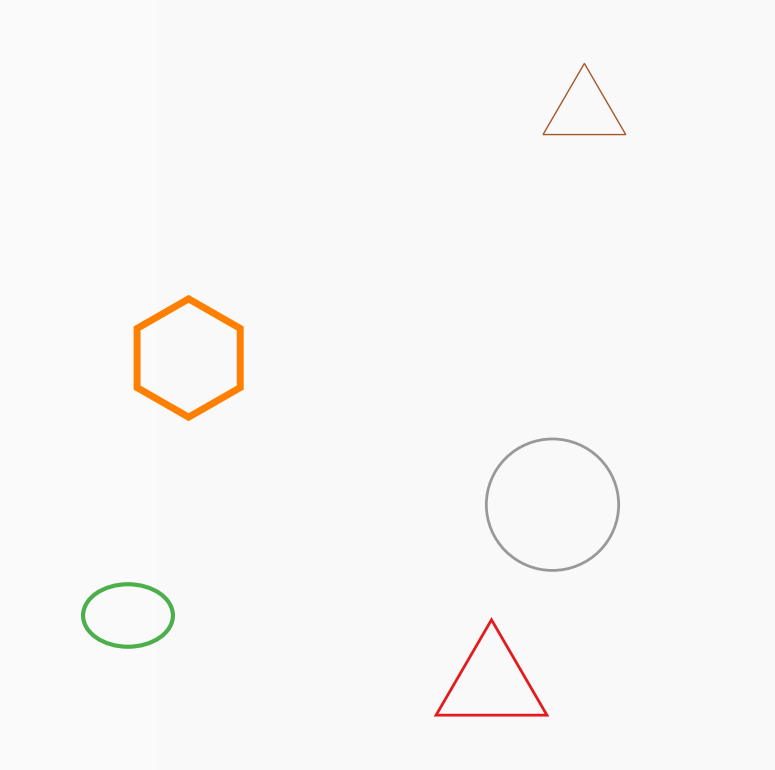[{"shape": "triangle", "thickness": 1, "radius": 0.41, "center": [0.634, 0.113]}, {"shape": "oval", "thickness": 1.5, "radius": 0.29, "center": [0.165, 0.201]}, {"shape": "hexagon", "thickness": 2.5, "radius": 0.38, "center": [0.243, 0.535]}, {"shape": "triangle", "thickness": 0.5, "radius": 0.31, "center": [0.754, 0.856]}, {"shape": "circle", "thickness": 1, "radius": 0.43, "center": [0.713, 0.345]}]